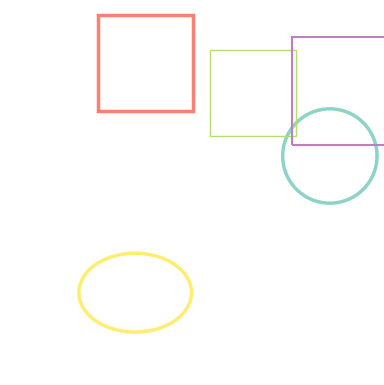[{"shape": "circle", "thickness": 2.5, "radius": 0.61, "center": [0.857, 0.595]}, {"shape": "square", "thickness": 2.5, "radius": 0.62, "center": [0.378, 0.837]}, {"shape": "square", "thickness": 1, "radius": 0.56, "center": [0.657, 0.759]}, {"shape": "square", "thickness": 1.5, "radius": 0.71, "center": [0.898, 0.764]}, {"shape": "oval", "thickness": 2.5, "radius": 0.73, "center": [0.351, 0.24]}]